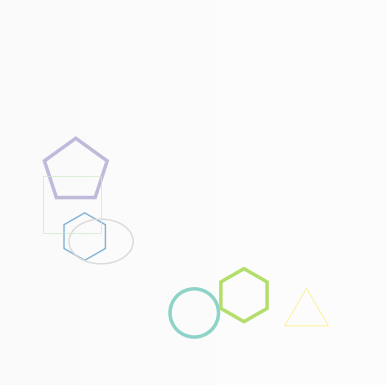[{"shape": "circle", "thickness": 2.5, "radius": 0.31, "center": [0.501, 0.187]}, {"shape": "pentagon", "thickness": 2.5, "radius": 0.43, "center": [0.196, 0.556]}, {"shape": "hexagon", "thickness": 1, "radius": 0.31, "center": [0.219, 0.385]}, {"shape": "hexagon", "thickness": 2.5, "radius": 0.34, "center": [0.63, 0.233]}, {"shape": "oval", "thickness": 1, "radius": 0.41, "center": [0.261, 0.373]}, {"shape": "square", "thickness": 0.5, "radius": 0.37, "center": [0.186, 0.469]}, {"shape": "triangle", "thickness": 0.5, "radius": 0.33, "center": [0.791, 0.186]}]